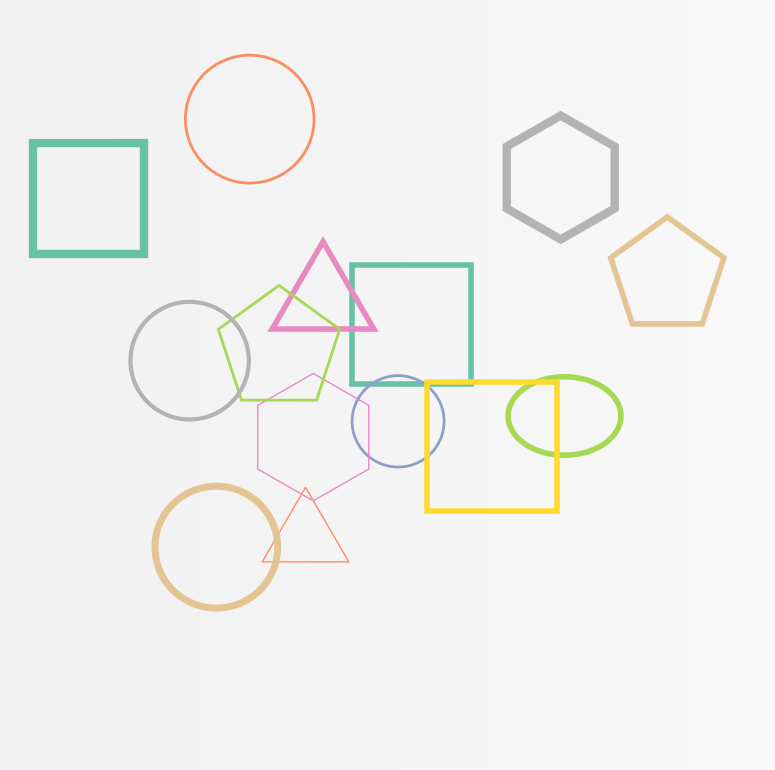[{"shape": "square", "thickness": 3, "radius": 0.36, "center": [0.114, 0.743]}, {"shape": "square", "thickness": 2, "radius": 0.39, "center": [0.531, 0.578]}, {"shape": "triangle", "thickness": 0.5, "radius": 0.32, "center": [0.394, 0.303]}, {"shape": "circle", "thickness": 1, "radius": 0.42, "center": [0.322, 0.845]}, {"shape": "circle", "thickness": 1, "radius": 0.3, "center": [0.514, 0.453]}, {"shape": "triangle", "thickness": 2, "radius": 0.38, "center": [0.417, 0.611]}, {"shape": "hexagon", "thickness": 0.5, "radius": 0.41, "center": [0.404, 0.432]}, {"shape": "pentagon", "thickness": 1, "radius": 0.41, "center": [0.36, 0.547]}, {"shape": "oval", "thickness": 2, "radius": 0.36, "center": [0.728, 0.46]}, {"shape": "square", "thickness": 2, "radius": 0.42, "center": [0.635, 0.42]}, {"shape": "circle", "thickness": 2.5, "radius": 0.4, "center": [0.279, 0.289]}, {"shape": "pentagon", "thickness": 2, "radius": 0.38, "center": [0.861, 0.641]}, {"shape": "circle", "thickness": 1.5, "radius": 0.38, "center": [0.245, 0.532]}, {"shape": "hexagon", "thickness": 3, "radius": 0.4, "center": [0.723, 0.769]}]